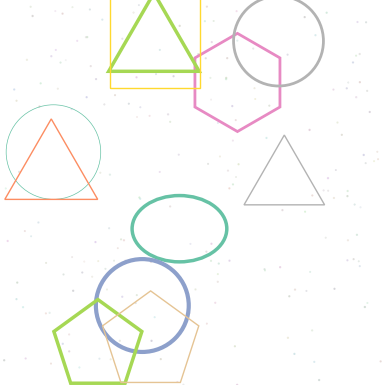[{"shape": "circle", "thickness": 0.5, "radius": 0.61, "center": [0.139, 0.605]}, {"shape": "oval", "thickness": 2.5, "radius": 0.61, "center": [0.466, 0.406]}, {"shape": "triangle", "thickness": 1, "radius": 0.7, "center": [0.133, 0.552]}, {"shape": "circle", "thickness": 3, "radius": 0.6, "center": [0.37, 0.206]}, {"shape": "hexagon", "thickness": 2, "radius": 0.64, "center": [0.617, 0.786]}, {"shape": "pentagon", "thickness": 2.5, "radius": 0.6, "center": [0.254, 0.102]}, {"shape": "triangle", "thickness": 2.5, "radius": 0.68, "center": [0.4, 0.883]}, {"shape": "square", "thickness": 1, "radius": 0.59, "center": [0.403, 0.888]}, {"shape": "pentagon", "thickness": 1, "radius": 0.66, "center": [0.391, 0.113]}, {"shape": "triangle", "thickness": 1, "radius": 0.6, "center": [0.738, 0.528]}, {"shape": "circle", "thickness": 2, "radius": 0.58, "center": [0.723, 0.893]}]